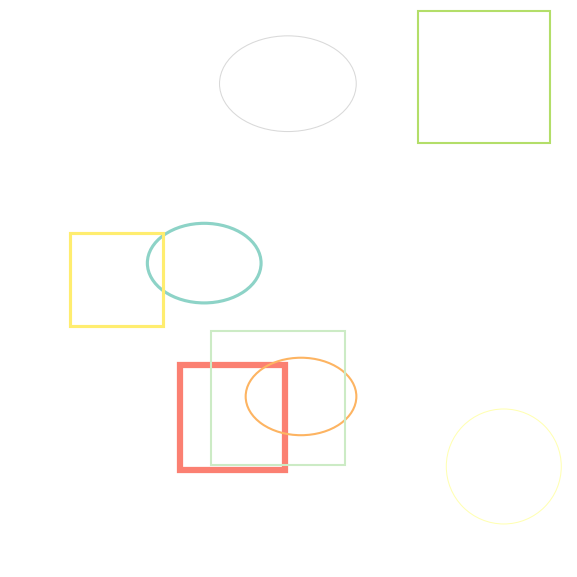[{"shape": "oval", "thickness": 1.5, "radius": 0.49, "center": [0.354, 0.544]}, {"shape": "circle", "thickness": 0.5, "radius": 0.5, "center": [0.872, 0.191]}, {"shape": "square", "thickness": 3, "radius": 0.46, "center": [0.403, 0.277]}, {"shape": "oval", "thickness": 1, "radius": 0.48, "center": [0.521, 0.313]}, {"shape": "square", "thickness": 1, "radius": 0.57, "center": [0.838, 0.866]}, {"shape": "oval", "thickness": 0.5, "radius": 0.59, "center": [0.498, 0.854]}, {"shape": "square", "thickness": 1, "radius": 0.58, "center": [0.482, 0.31]}, {"shape": "square", "thickness": 1.5, "radius": 0.4, "center": [0.202, 0.515]}]